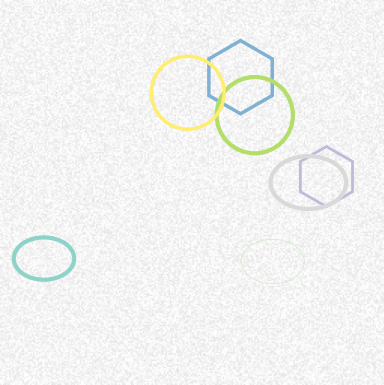[{"shape": "oval", "thickness": 3, "radius": 0.39, "center": [0.114, 0.328]}, {"shape": "hexagon", "thickness": 2, "radius": 0.39, "center": [0.848, 0.541]}, {"shape": "hexagon", "thickness": 2.5, "radius": 0.48, "center": [0.625, 0.799]}, {"shape": "circle", "thickness": 3, "radius": 0.5, "center": [0.662, 0.701]}, {"shape": "oval", "thickness": 3, "radius": 0.49, "center": [0.801, 0.526]}, {"shape": "oval", "thickness": 0.5, "radius": 0.41, "center": [0.708, 0.321]}, {"shape": "circle", "thickness": 2.5, "radius": 0.47, "center": [0.488, 0.759]}]